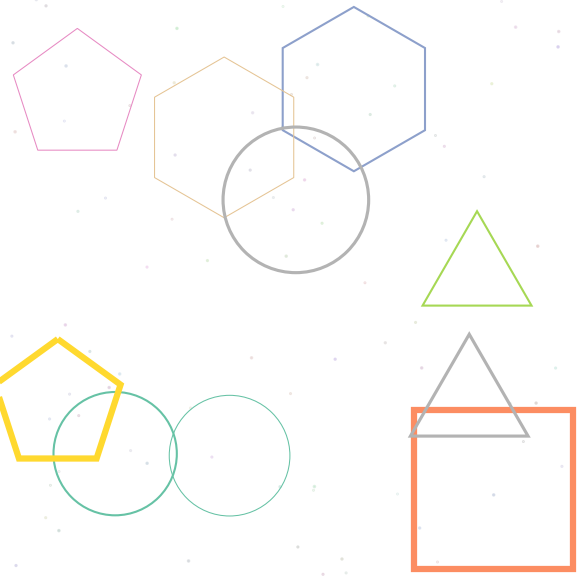[{"shape": "circle", "thickness": 1, "radius": 0.53, "center": [0.199, 0.214]}, {"shape": "circle", "thickness": 0.5, "radius": 0.52, "center": [0.398, 0.21]}, {"shape": "square", "thickness": 3, "radius": 0.69, "center": [0.854, 0.151]}, {"shape": "hexagon", "thickness": 1, "radius": 0.71, "center": [0.613, 0.845]}, {"shape": "pentagon", "thickness": 0.5, "radius": 0.58, "center": [0.134, 0.833]}, {"shape": "triangle", "thickness": 1, "radius": 0.54, "center": [0.826, 0.524]}, {"shape": "pentagon", "thickness": 3, "radius": 0.57, "center": [0.1, 0.298]}, {"shape": "hexagon", "thickness": 0.5, "radius": 0.7, "center": [0.388, 0.761]}, {"shape": "triangle", "thickness": 1.5, "radius": 0.59, "center": [0.813, 0.303]}, {"shape": "circle", "thickness": 1.5, "radius": 0.63, "center": [0.512, 0.653]}]